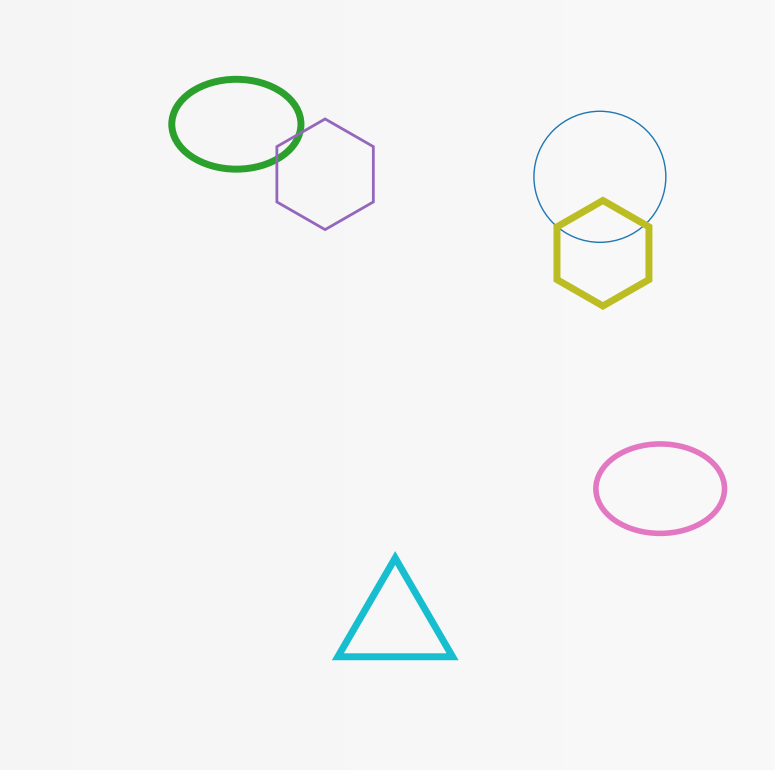[{"shape": "circle", "thickness": 0.5, "radius": 0.43, "center": [0.774, 0.77]}, {"shape": "oval", "thickness": 2.5, "radius": 0.42, "center": [0.305, 0.839]}, {"shape": "hexagon", "thickness": 1, "radius": 0.36, "center": [0.419, 0.774]}, {"shape": "oval", "thickness": 2, "radius": 0.41, "center": [0.852, 0.365]}, {"shape": "hexagon", "thickness": 2.5, "radius": 0.34, "center": [0.778, 0.671]}, {"shape": "triangle", "thickness": 2.5, "radius": 0.43, "center": [0.51, 0.19]}]